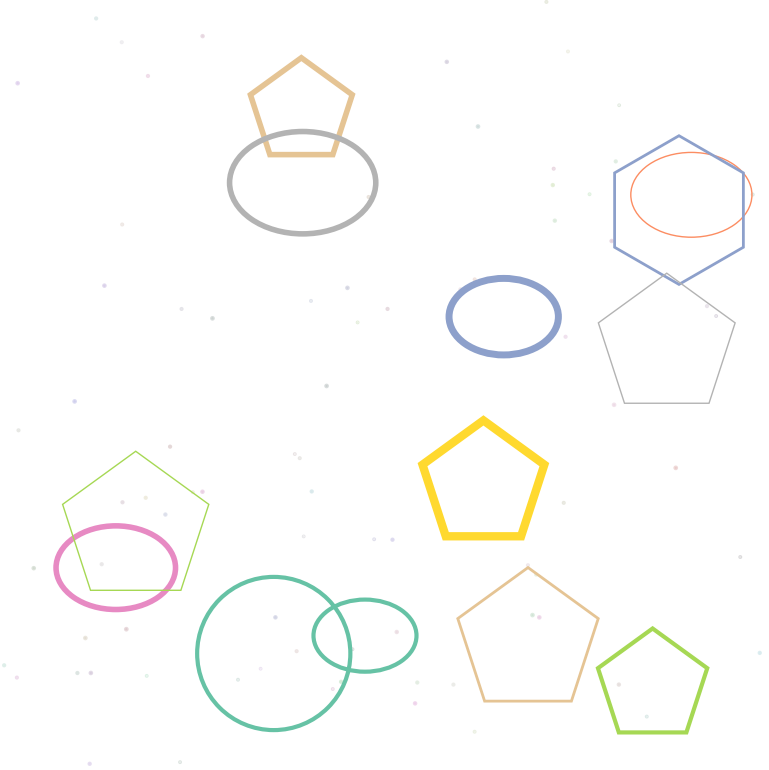[{"shape": "oval", "thickness": 1.5, "radius": 0.33, "center": [0.474, 0.174]}, {"shape": "circle", "thickness": 1.5, "radius": 0.5, "center": [0.356, 0.151]}, {"shape": "oval", "thickness": 0.5, "radius": 0.39, "center": [0.898, 0.747]}, {"shape": "hexagon", "thickness": 1, "radius": 0.48, "center": [0.882, 0.727]}, {"shape": "oval", "thickness": 2.5, "radius": 0.36, "center": [0.654, 0.589]}, {"shape": "oval", "thickness": 2, "radius": 0.39, "center": [0.15, 0.263]}, {"shape": "pentagon", "thickness": 1.5, "radius": 0.37, "center": [0.848, 0.109]}, {"shape": "pentagon", "thickness": 0.5, "radius": 0.5, "center": [0.176, 0.314]}, {"shape": "pentagon", "thickness": 3, "radius": 0.42, "center": [0.628, 0.371]}, {"shape": "pentagon", "thickness": 2, "radius": 0.35, "center": [0.391, 0.855]}, {"shape": "pentagon", "thickness": 1, "radius": 0.48, "center": [0.686, 0.167]}, {"shape": "pentagon", "thickness": 0.5, "radius": 0.47, "center": [0.866, 0.552]}, {"shape": "oval", "thickness": 2, "radius": 0.47, "center": [0.393, 0.763]}]